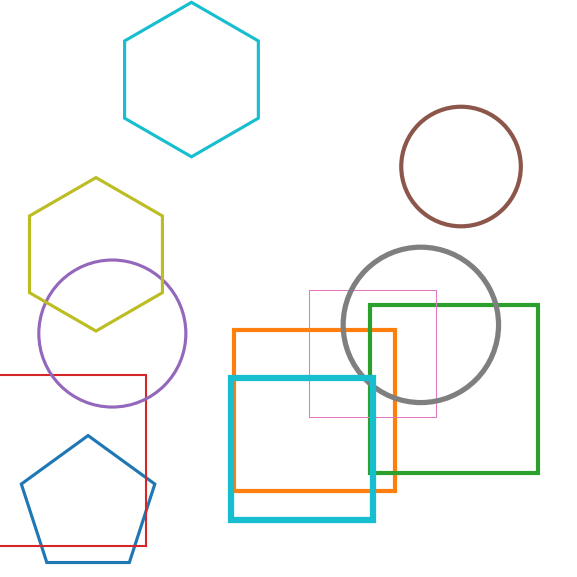[{"shape": "pentagon", "thickness": 1.5, "radius": 0.61, "center": [0.153, 0.123]}, {"shape": "square", "thickness": 2, "radius": 0.7, "center": [0.544, 0.289]}, {"shape": "square", "thickness": 2, "radius": 0.73, "center": [0.787, 0.325]}, {"shape": "square", "thickness": 1, "radius": 0.74, "center": [0.105, 0.201]}, {"shape": "circle", "thickness": 1.5, "radius": 0.64, "center": [0.195, 0.422]}, {"shape": "circle", "thickness": 2, "radius": 0.52, "center": [0.798, 0.711]}, {"shape": "square", "thickness": 0.5, "radius": 0.55, "center": [0.646, 0.387]}, {"shape": "circle", "thickness": 2.5, "radius": 0.67, "center": [0.729, 0.437]}, {"shape": "hexagon", "thickness": 1.5, "radius": 0.66, "center": [0.166, 0.559]}, {"shape": "hexagon", "thickness": 1.5, "radius": 0.67, "center": [0.332, 0.861]}, {"shape": "square", "thickness": 3, "radius": 0.61, "center": [0.523, 0.221]}]